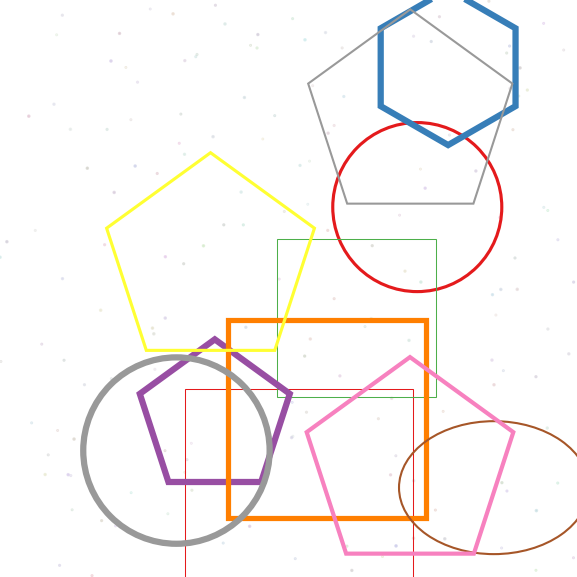[{"shape": "square", "thickness": 0.5, "radius": 0.99, "center": [0.518, 0.128]}, {"shape": "circle", "thickness": 1.5, "radius": 0.73, "center": [0.723, 0.641]}, {"shape": "hexagon", "thickness": 3, "radius": 0.67, "center": [0.776, 0.883]}, {"shape": "square", "thickness": 0.5, "radius": 0.69, "center": [0.617, 0.449]}, {"shape": "pentagon", "thickness": 3, "radius": 0.68, "center": [0.372, 0.275]}, {"shape": "square", "thickness": 2.5, "radius": 0.86, "center": [0.566, 0.274]}, {"shape": "pentagon", "thickness": 1.5, "radius": 0.95, "center": [0.365, 0.546]}, {"shape": "oval", "thickness": 1, "radius": 0.82, "center": [0.855, 0.155]}, {"shape": "pentagon", "thickness": 2, "radius": 0.94, "center": [0.71, 0.193]}, {"shape": "circle", "thickness": 3, "radius": 0.81, "center": [0.306, 0.219]}, {"shape": "pentagon", "thickness": 1, "radius": 0.93, "center": [0.71, 0.797]}]